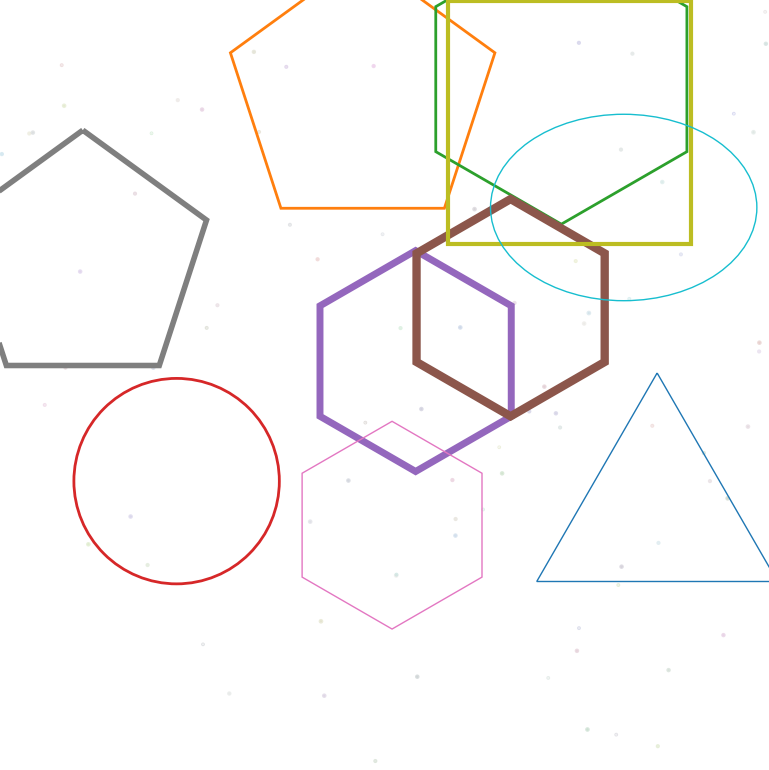[{"shape": "triangle", "thickness": 0.5, "radius": 0.9, "center": [0.853, 0.335]}, {"shape": "pentagon", "thickness": 1, "radius": 0.9, "center": [0.471, 0.876]}, {"shape": "hexagon", "thickness": 1, "radius": 0.94, "center": [0.729, 0.897]}, {"shape": "circle", "thickness": 1, "radius": 0.67, "center": [0.229, 0.375]}, {"shape": "hexagon", "thickness": 2.5, "radius": 0.72, "center": [0.54, 0.531]}, {"shape": "hexagon", "thickness": 3, "radius": 0.71, "center": [0.663, 0.6]}, {"shape": "hexagon", "thickness": 0.5, "radius": 0.67, "center": [0.509, 0.318]}, {"shape": "pentagon", "thickness": 2, "radius": 0.84, "center": [0.108, 0.662]}, {"shape": "square", "thickness": 1.5, "radius": 0.79, "center": [0.74, 0.841]}, {"shape": "oval", "thickness": 0.5, "radius": 0.86, "center": [0.81, 0.731]}]